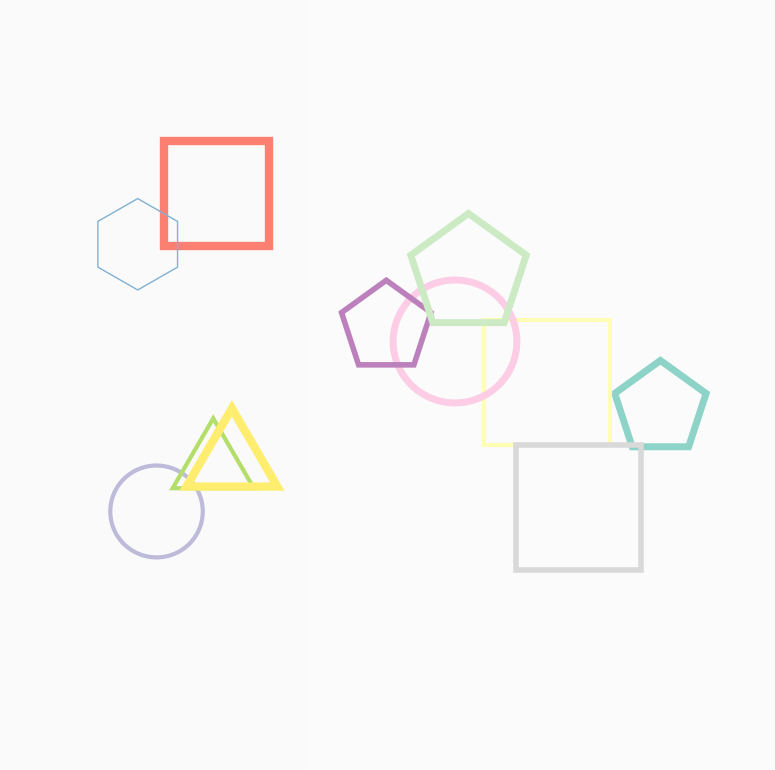[{"shape": "pentagon", "thickness": 2.5, "radius": 0.31, "center": [0.852, 0.47]}, {"shape": "square", "thickness": 1.5, "radius": 0.41, "center": [0.706, 0.504]}, {"shape": "circle", "thickness": 1.5, "radius": 0.3, "center": [0.202, 0.336]}, {"shape": "square", "thickness": 3, "radius": 0.34, "center": [0.279, 0.749]}, {"shape": "hexagon", "thickness": 0.5, "radius": 0.3, "center": [0.178, 0.683]}, {"shape": "triangle", "thickness": 1.5, "radius": 0.3, "center": [0.275, 0.396]}, {"shape": "circle", "thickness": 2.5, "radius": 0.4, "center": [0.587, 0.557]}, {"shape": "square", "thickness": 2, "radius": 0.41, "center": [0.746, 0.341]}, {"shape": "pentagon", "thickness": 2, "radius": 0.3, "center": [0.498, 0.575]}, {"shape": "pentagon", "thickness": 2.5, "radius": 0.39, "center": [0.605, 0.644]}, {"shape": "triangle", "thickness": 3, "radius": 0.34, "center": [0.299, 0.402]}]